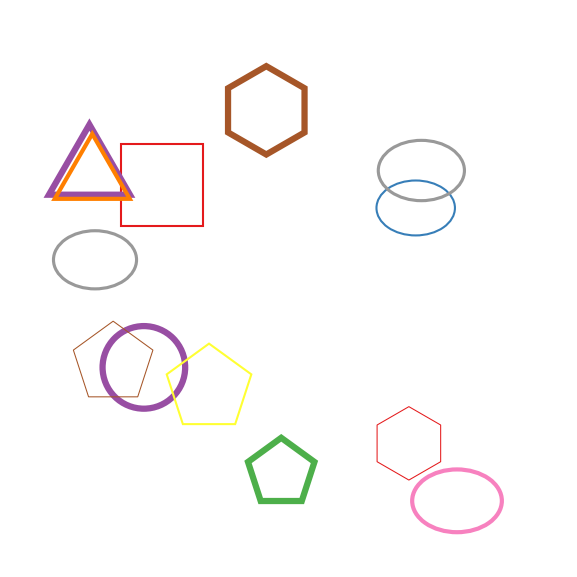[{"shape": "square", "thickness": 1, "radius": 0.35, "center": [0.28, 0.678]}, {"shape": "hexagon", "thickness": 0.5, "radius": 0.32, "center": [0.708, 0.231]}, {"shape": "oval", "thickness": 1, "radius": 0.34, "center": [0.72, 0.639]}, {"shape": "pentagon", "thickness": 3, "radius": 0.3, "center": [0.487, 0.181]}, {"shape": "circle", "thickness": 3, "radius": 0.36, "center": [0.249, 0.363]}, {"shape": "triangle", "thickness": 3, "radius": 0.4, "center": [0.155, 0.702]}, {"shape": "triangle", "thickness": 2, "radius": 0.37, "center": [0.16, 0.692]}, {"shape": "pentagon", "thickness": 1, "radius": 0.39, "center": [0.362, 0.327]}, {"shape": "hexagon", "thickness": 3, "radius": 0.38, "center": [0.461, 0.808]}, {"shape": "pentagon", "thickness": 0.5, "radius": 0.36, "center": [0.196, 0.371]}, {"shape": "oval", "thickness": 2, "radius": 0.39, "center": [0.791, 0.132]}, {"shape": "oval", "thickness": 1.5, "radius": 0.36, "center": [0.165, 0.549]}, {"shape": "oval", "thickness": 1.5, "radius": 0.37, "center": [0.73, 0.704]}]